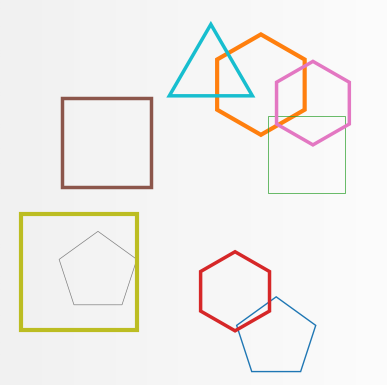[{"shape": "pentagon", "thickness": 1, "radius": 0.54, "center": [0.713, 0.122]}, {"shape": "hexagon", "thickness": 3, "radius": 0.65, "center": [0.673, 0.78]}, {"shape": "square", "thickness": 0.5, "radius": 0.5, "center": [0.791, 0.599]}, {"shape": "hexagon", "thickness": 2.5, "radius": 0.51, "center": [0.607, 0.243]}, {"shape": "square", "thickness": 2.5, "radius": 0.57, "center": [0.274, 0.63]}, {"shape": "hexagon", "thickness": 2.5, "radius": 0.54, "center": [0.808, 0.732]}, {"shape": "pentagon", "thickness": 0.5, "radius": 0.53, "center": [0.253, 0.294]}, {"shape": "square", "thickness": 3, "radius": 0.75, "center": [0.203, 0.294]}, {"shape": "triangle", "thickness": 2.5, "radius": 0.62, "center": [0.544, 0.813]}]